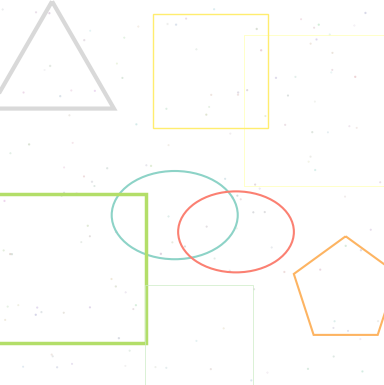[{"shape": "oval", "thickness": 1.5, "radius": 0.82, "center": [0.454, 0.441]}, {"shape": "square", "thickness": 0.5, "radius": 0.98, "center": [0.829, 0.713]}, {"shape": "oval", "thickness": 1.5, "radius": 0.75, "center": [0.613, 0.398]}, {"shape": "pentagon", "thickness": 1.5, "radius": 0.71, "center": [0.898, 0.245]}, {"shape": "square", "thickness": 2.5, "radius": 0.97, "center": [0.187, 0.302]}, {"shape": "triangle", "thickness": 3, "radius": 0.93, "center": [0.135, 0.811]}, {"shape": "square", "thickness": 0.5, "radius": 0.7, "center": [0.517, 0.12]}, {"shape": "square", "thickness": 1, "radius": 0.74, "center": [0.547, 0.815]}]